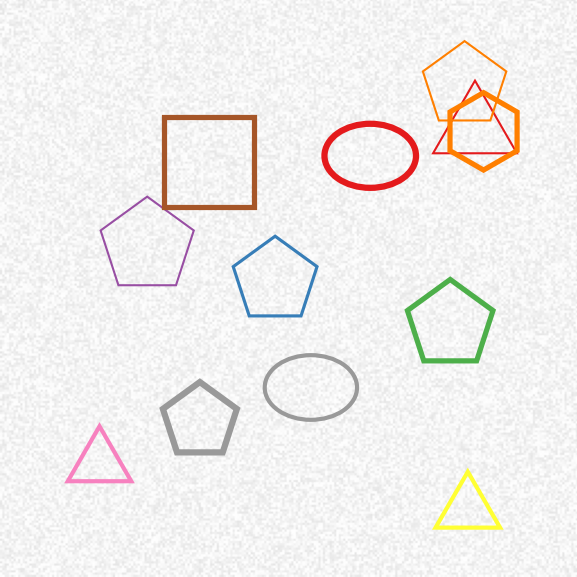[{"shape": "triangle", "thickness": 1, "radius": 0.42, "center": [0.823, 0.776]}, {"shape": "oval", "thickness": 3, "radius": 0.4, "center": [0.641, 0.729]}, {"shape": "pentagon", "thickness": 1.5, "radius": 0.38, "center": [0.476, 0.514]}, {"shape": "pentagon", "thickness": 2.5, "radius": 0.39, "center": [0.78, 0.437]}, {"shape": "pentagon", "thickness": 1, "radius": 0.42, "center": [0.255, 0.574]}, {"shape": "pentagon", "thickness": 1, "radius": 0.38, "center": [0.804, 0.852]}, {"shape": "hexagon", "thickness": 2.5, "radius": 0.34, "center": [0.837, 0.772]}, {"shape": "triangle", "thickness": 2, "radius": 0.32, "center": [0.81, 0.118]}, {"shape": "square", "thickness": 2.5, "radius": 0.39, "center": [0.362, 0.718]}, {"shape": "triangle", "thickness": 2, "radius": 0.32, "center": [0.172, 0.198]}, {"shape": "pentagon", "thickness": 3, "radius": 0.34, "center": [0.346, 0.27]}, {"shape": "oval", "thickness": 2, "radius": 0.4, "center": [0.538, 0.328]}]